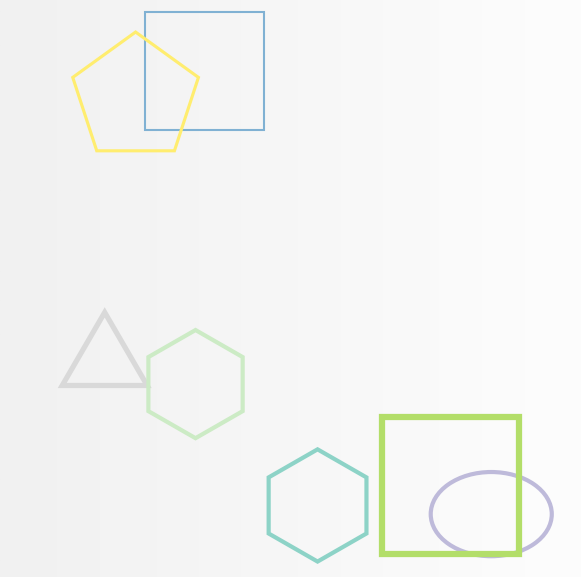[{"shape": "hexagon", "thickness": 2, "radius": 0.49, "center": [0.546, 0.124]}, {"shape": "oval", "thickness": 2, "radius": 0.52, "center": [0.845, 0.109]}, {"shape": "square", "thickness": 1, "radius": 0.51, "center": [0.352, 0.876]}, {"shape": "square", "thickness": 3, "radius": 0.59, "center": [0.775, 0.159]}, {"shape": "triangle", "thickness": 2.5, "radius": 0.42, "center": [0.18, 0.374]}, {"shape": "hexagon", "thickness": 2, "radius": 0.47, "center": [0.336, 0.334]}, {"shape": "pentagon", "thickness": 1.5, "radius": 0.57, "center": [0.233, 0.83]}]